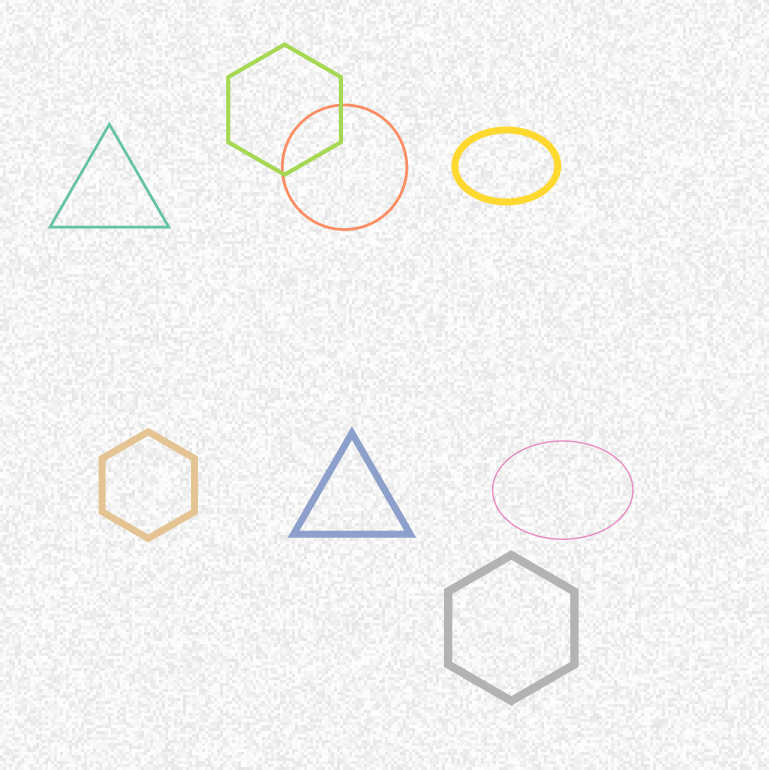[{"shape": "triangle", "thickness": 1, "radius": 0.45, "center": [0.142, 0.75]}, {"shape": "circle", "thickness": 1, "radius": 0.4, "center": [0.447, 0.783]}, {"shape": "triangle", "thickness": 2.5, "radius": 0.44, "center": [0.457, 0.35]}, {"shape": "oval", "thickness": 0.5, "radius": 0.46, "center": [0.731, 0.363]}, {"shape": "hexagon", "thickness": 1.5, "radius": 0.42, "center": [0.37, 0.858]}, {"shape": "oval", "thickness": 2.5, "radius": 0.33, "center": [0.658, 0.784]}, {"shape": "hexagon", "thickness": 2.5, "radius": 0.35, "center": [0.193, 0.37]}, {"shape": "hexagon", "thickness": 3, "radius": 0.47, "center": [0.664, 0.184]}]